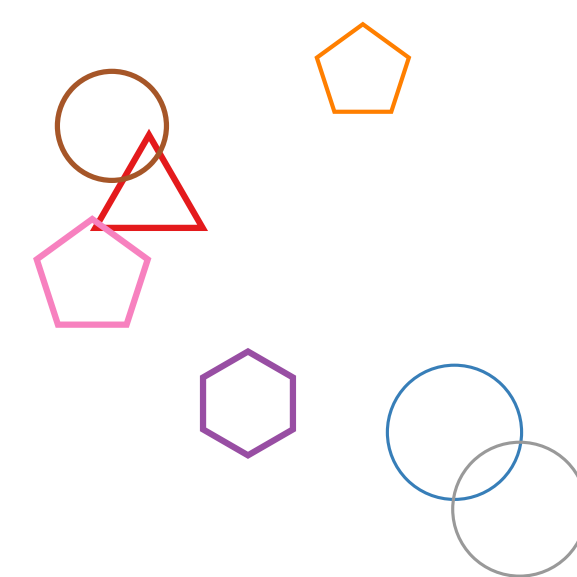[{"shape": "triangle", "thickness": 3, "radius": 0.54, "center": [0.258, 0.658]}, {"shape": "circle", "thickness": 1.5, "radius": 0.58, "center": [0.787, 0.251]}, {"shape": "hexagon", "thickness": 3, "radius": 0.45, "center": [0.429, 0.301]}, {"shape": "pentagon", "thickness": 2, "radius": 0.42, "center": [0.628, 0.873]}, {"shape": "circle", "thickness": 2.5, "radius": 0.47, "center": [0.194, 0.781]}, {"shape": "pentagon", "thickness": 3, "radius": 0.51, "center": [0.16, 0.519]}, {"shape": "circle", "thickness": 1.5, "radius": 0.58, "center": [0.9, 0.117]}]